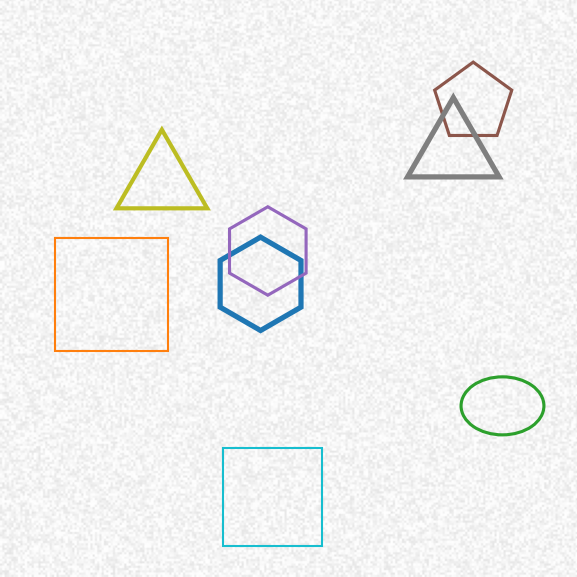[{"shape": "hexagon", "thickness": 2.5, "radius": 0.4, "center": [0.451, 0.508]}, {"shape": "square", "thickness": 1, "radius": 0.49, "center": [0.193, 0.489]}, {"shape": "oval", "thickness": 1.5, "radius": 0.36, "center": [0.87, 0.296]}, {"shape": "hexagon", "thickness": 1.5, "radius": 0.38, "center": [0.464, 0.565]}, {"shape": "pentagon", "thickness": 1.5, "radius": 0.35, "center": [0.819, 0.821]}, {"shape": "triangle", "thickness": 2.5, "radius": 0.46, "center": [0.785, 0.739]}, {"shape": "triangle", "thickness": 2, "radius": 0.45, "center": [0.28, 0.684]}, {"shape": "square", "thickness": 1, "radius": 0.42, "center": [0.472, 0.139]}]